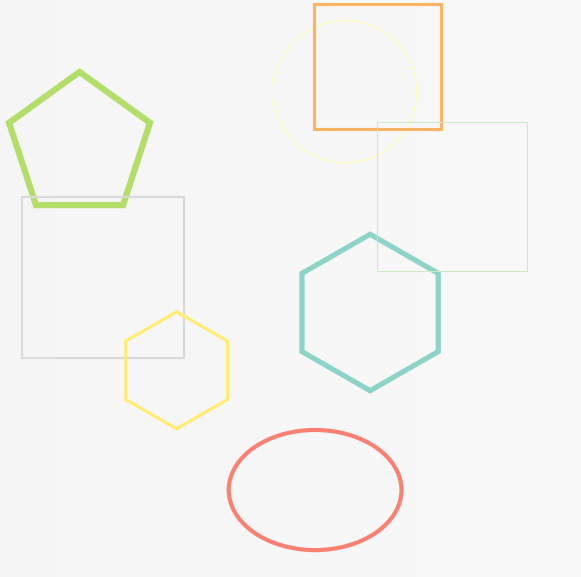[{"shape": "hexagon", "thickness": 2.5, "radius": 0.68, "center": [0.637, 0.458]}, {"shape": "circle", "thickness": 0.5, "radius": 0.62, "center": [0.594, 0.84]}, {"shape": "oval", "thickness": 2, "radius": 0.74, "center": [0.542, 0.151]}, {"shape": "square", "thickness": 1.5, "radius": 0.54, "center": [0.65, 0.884]}, {"shape": "pentagon", "thickness": 3, "radius": 0.64, "center": [0.137, 0.747]}, {"shape": "square", "thickness": 1, "radius": 0.7, "center": [0.178, 0.519]}, {"shape": "square", "thickness": 0.5, "radius": 0.64, "center": [0.777, 0.659]}, {"shape": "hexagon", "thickness": 1.5, "radius": 0.51, "center": [0.304, 0.358]}]